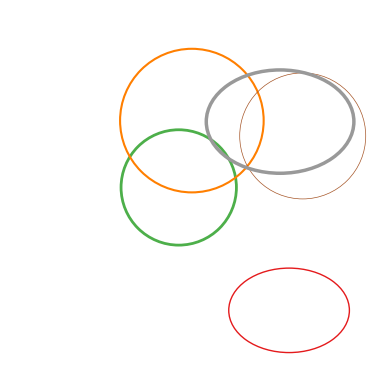[{"shape": "oval", "thickness": 1, "radius": 0.78, "center": [0.751, 0.194]}, {"shape": "circle", "thickness": 2, "radius": 0.75, "center": [0.464, 0.513]}, {"shape": "circle", "thickness": 1.5, "radius": 0.93, "center": [0.498, 0.687]}, {"shape": "circle", "thickness": 0.5, "radius": 0.82, "center": [0.786, 0.647]}, {"shape": "oval", "thickness": 2.5, "radius": 0.96, "center": [0.727, 0.684]}]